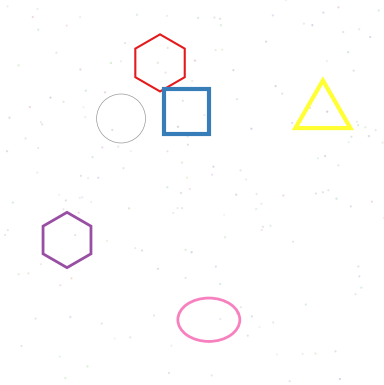[{"shape": "hexagon", "thickness": 1.5, "radius": 0.37, "center": [0.416, 0.837]}, {"shape": "square", "thickness": 3, "radius": 0.29, "center": [0.484, 0.711]}, {"shape": "hexagon", "thickness": 2, "radius": 0.36, "center": [0.174, 0.377]}, {"shape": "triangle", "thickness": 3, "radius": 0.41, "center": [0.839, 0.709]}, {"shape": "oval", "thickness": 2, "radius": 0.4, "center": [0.542, 0.169]}, {"shape": "circle", "thickness": 0.5, "radius": 0.32, "center": [0.314, 0.692]}]